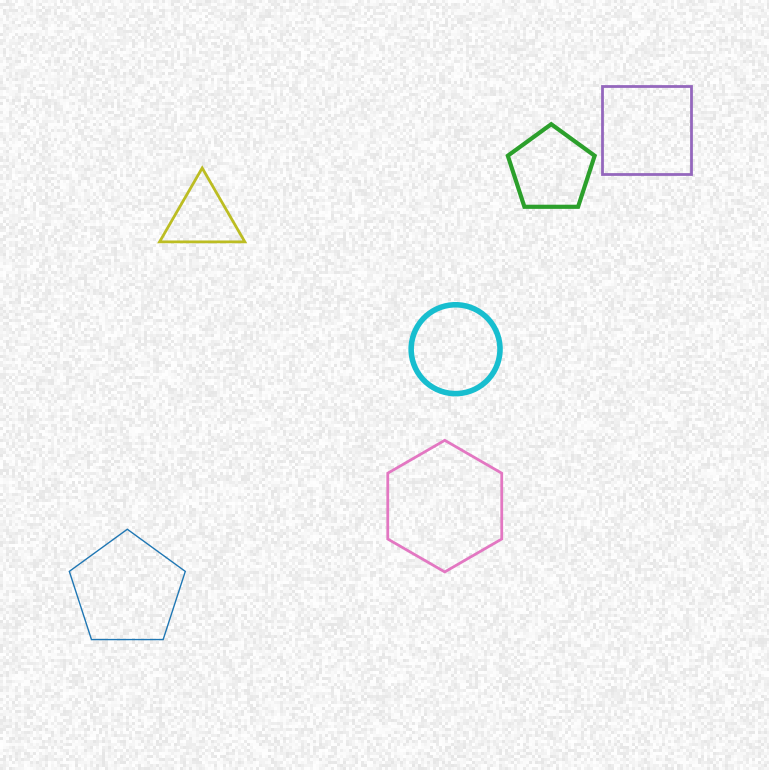[{"shape": "pentagon", "thickness": 0.5, "radius": 0.4, "center": [0.165, 0.233]}, {"shape": "pentagon", "thickness": 1.5, "radius": 0.3, "center": [0.716, 0.779]}, {"shape": "square", "thickness": 1, "radius": 0.29, "center": [0.84, 0.831]}, {"shape": "hexagon", "thickness": 1, "radius": 0.43, "center": [0.578, 0.343]}, {"shape": "triangle", "thickness": 1, "radius": 0.32, "center": [0.263, 0.718]}, {"shape": "circle", "thickness": 2, "radius": 0.29, "center": [0.592, 0.547]}]